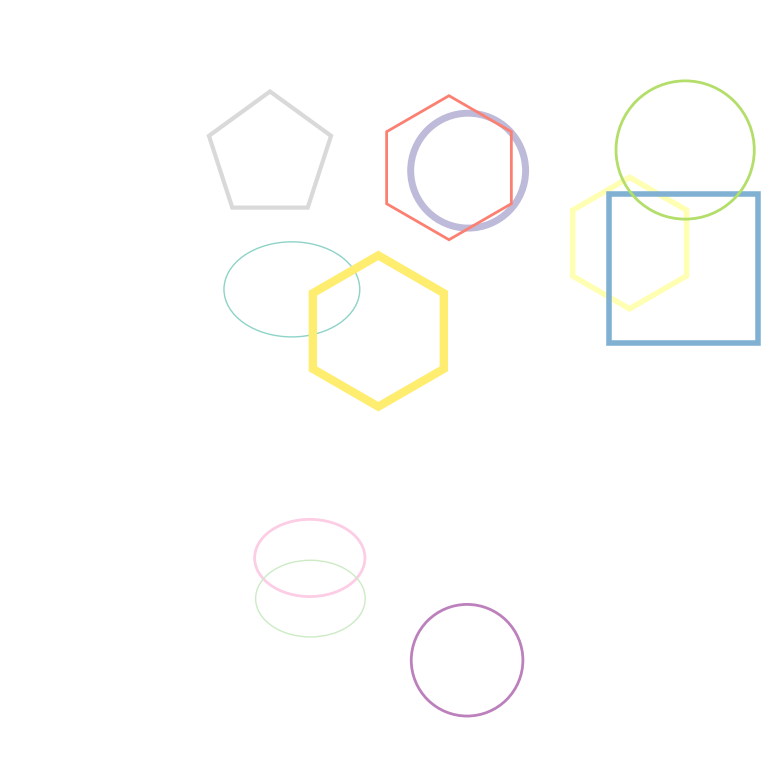[{"shape": "oval", "thickness": 0.5, "radius": 0.44, "center": [0.379, 0.624]}, {"shape": "hexagon", "thickness": 2, "radius": 0.43, "center": [0.818, 0.684]}, {"shape": "circle", "thickness": 2.5, "radius": 0.37, "center": [0.608, 0.778]}, {"shape": "hexagon", "thickness": 1, "radius": 0.47, "center": [0.583, 0.782]}, {"shape": "square", "thickness": 2, "radius": 0.49, "center": [0.887, 0.652]}, {"shape": "circle", "thickness": 1, "radius": 0.45, "center": [0.89, 0.805]}, {"shape": "oval", "thickness": 1, "radius": 0.36, "center": [0.402, 0.275]}, {"shape": "pentagon", "thickness": 1.5, "radius": 0.42, "center": [0.351, 0.798]}, {"shape": "circle", "thickness": 1, "radius": 0.36, "center": [0.607, 0.143]}, {"shape": "oval", "thickness": 0.5, "radius": 0.36, "center": [0.403, 0.223]}, {"shape": "hexagon", "thickness": 3, "radius": 0.49, "center": [0.491, 0.57]}]